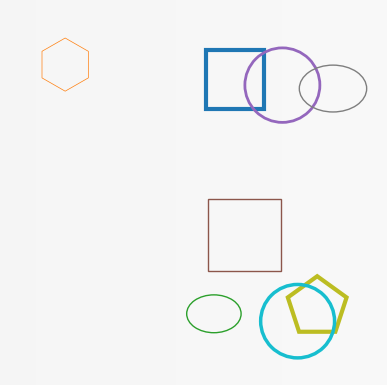[{"shape": "square", "thickness": 3, "radius": 0.38, "center": [0.607, 0.793]}, {"shape": "hexagon", "thickness": 0.5, "radius": 0.35, "center": [0.168, 0.832]}, {"shape": "oval", "thickness": 1, "radius": 0.35, "center": [0.552, 0.185]}, {"shape": "circle", "thickness": 2, "radius": 0.48, "center": [0.729, 0.779]}, {"shape": "square", "thickness": 1, "radius": 0.47, "center": [0.632, 0.39]}, {"shape": "oval", "thickness": 1, "radius": 0.43, "center": [0.859, 0.77]}, {"shape": "pentagon", "thickness": 3, "radius": 0.4, "center": [0.819, 0.203]}, {"shape": "circle", "thickness": 2.5, "radius": 0.48, "center": [0.768, 0.166]}]